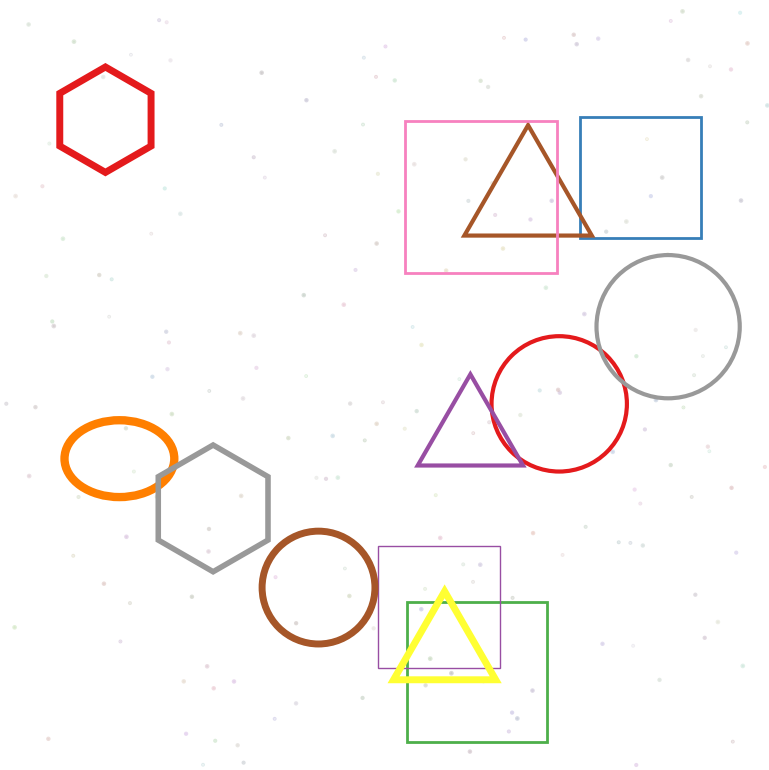[{"shape": "circle", "thickness": 1.5, "radius": 0.44, "center": [0.726, 0.476]}, {"shape": "hexagon", "thickness": 2.5, "radius": 0.34, "center": [0.137, 0.845]}, {"shape": "square", "thickness": 1, "radius": 0.39, "center": [0.832, 0.769]}, {"shape": "square", "thickness": 1, "radius": 0.45, "center": [0.619, 0.128]}, {"shape": "square", "thickness": 0.5, "radius": 0.4, "center": [0.57, 0.212]}, {"shape": "triangle", "thickness": 1.5, "radius": 0.39, "center": [0.611, 0.435]}, {"shape": "oval", "thickness": 3, "radius": 0.36, "center": [0.155, 0.404]}, {"shape": "triangle", "thickness": 2.5, "radius": 0.38, "center": [0.577, 0.155]}, {"shape": "triangle", "thickness": 1.5, "radius": 0.48, "center": [0.686, 0.742]}, {"shape": "circle", "thickness": 2.5, "radius": 0.37, "center": [0.414, 0.237]}, {"shape": "square", "thickness": 1, "radius": 0.49, "center": [0.625, 0.745]}, {"shape": "circle", "thickness": 1.5, "radius": 0.47, "center": [0.868, 0.576]}, {"shape": "hexagon", "thickness": 2, "radius": 0.41, "center": [0.277, 0.34]}]